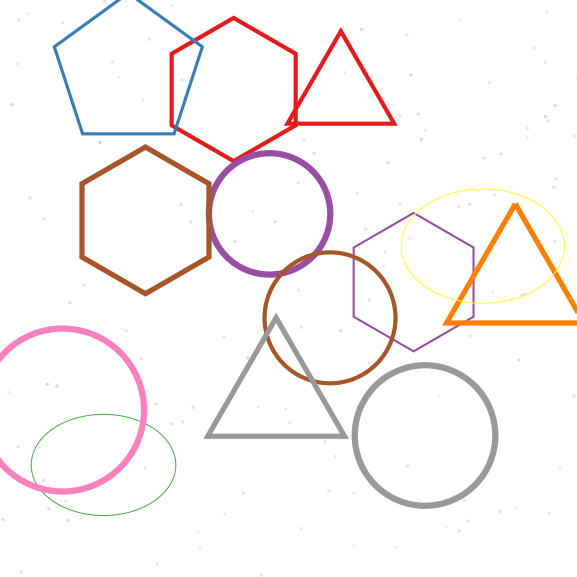[{"shape": "hexagon", "thickness": 2, "radius": 0.62, "center": [0.405, 0.844]}, {"shape": "triangle", "thickness": 2, "radius": 0.53, "center": [0.59, 0.838]}, {"shape": "pentagon", "thickness": 1.5, "radius": 0.67, "center": [0.222, 0.876]}, {"shape": "oval", "thickness": 0.5, "radius": 0.63, "center": [0.179, 0.194]}, {"shape": "circle", "thickness": 3, "radius": 0.53, "center": [0.467, 0.629]}, {"shape": "hexagon", "thickness": 1, "radius": 0.6, "center": [0.716, 0.511]}, {"shape": "triangle", "thickness": 2.5, "radius": 0.69, "center": [0.892, 0.509]}, {"shape": "oval", "thickness": 0.5, "radius": 0.71, "center": [0.836, 0.573]}, {"shape": "circle", "thickness": 2, "radius": 0.57, "center": [0.571, 0.449]}, {"shape": "hexagon", "thickness": 2.5, "radius": 0.63, "center": [0.252, 0.618]}, {"shape": "circle", "thickness": 3, "radius": 0.71, "center": [0.108, 0.289]}, {"shape": "triangle", "thickness": 2.5, "radius": 0.68, "center": [0.478, 0.312]}, {"shape": "circle", "thickness": 3, "radius": 0.61, "center": [0.736, 0.245]}]